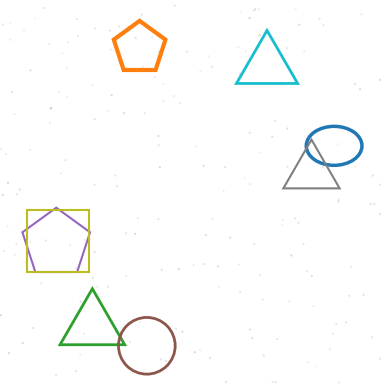[{"shape": "oval", "thickness": 2.5, "radius": 0.36, "center": [0.868, 0.621]}, {"shape": "pentagon", "thickness": 3, "radius": 0.35, "center": [0.363, 0.875]}, {"shape": "triangle", "thickness": 2, "radius": 0.48, "center": [0.24, 0.153]}, {"shape": "pentagon", "thickness": 1.5, "radius": 0.46, "center": [0.146, 0.368]}, {"shape": "circle", "thickness": 2, "radius": 0.37, "center": [0.381, 0.102]}, {"shape": "triangle", "thickness": 1.5, "radius": 0.42, "center": [0.809, 0.553]}, {"shape": "square", "thickness": 1.5, "radius": 0.4, "center": [0.15, 0.375]}, {"shape": "triangle", "thickness": 2, "radius": 0.46, "center": [0.694, 0.829]}]